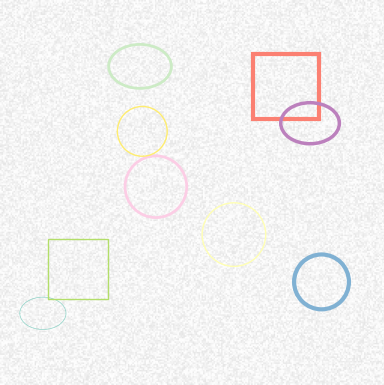[{"shape": "oval", "thickness": 0.5, "radius": 0.3, "center": [0.111, 0.186]}, {"shape": "circle", "thickness": 1, "radius": 0.41, "center": [0.608, 0.391]}, {"shape": "square", "thickness": 3, "radius": 0.43, "center": [0.742, 0.775]}, {"shape": "circle", "thickness": 3, "radius": 0.36, "center": [0.835, 0.268]}, {"shape": "square", "thickness": 1, "radius": 0.39, "center": [0.203, 0.301]}, {"shape": "circle", "thickness": 2, "radius": 0.4, "center": [0.405, 0.515]}, {"shape": "oval", "thickness": 2.5, "radius": 0.38, "center": [0.805, 0.68]}, {"shape": "oval", "thickness": 2, "radius": 0.41, "center": [0.364, 0.828]}, {"shape": "circle", "thickness": 1, "radius": 0.32, "center": [0.37, 0.659]}]